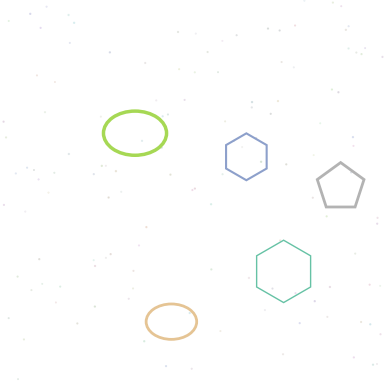[{"shape": "hexagon", "thickness": 1, "radius": 0.4, "center": [0.737, 0.295]}, {"shape": "hexagon", "thickness": 1.5, "radius": 0.3, "center": [0.64, 0.593]}, {"shape": "oval", "thickness": 2.5, "radius": 0.41, "center": [0.351, 0.654]}, {"shape": "oval", "thickness": 2, "radius": 0.33, "center": [0.445, 0.164]}, {"shape": "pentagon", "thickness": 2, "radius": 0.32, "center": [0.885, 0.514]}]